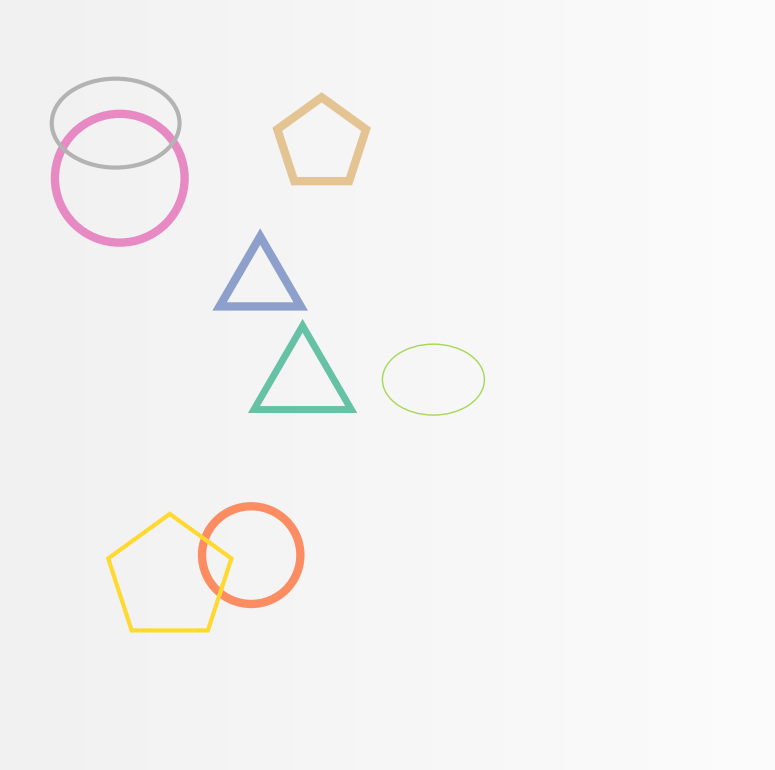[{"shape": "triangle", "thickness": 2.5, "radius": 0.36, "center": [0.39, 0.504]}, {"shape": "circle", "thickness": 3, "radius": 0.32, "center": [0.324, 0.279]}, {"shape": "triangle", "thickness": 3, "radius": 0.3, "center": [0.336, 0.632]}, {"shape": "circle", "thickness": 3, "radius": 0.42, "center": [0.155, 0.769]}, {"shape": "oval", "thickness": 0.5, "radius": 0.33, "center": [0.559, 0.507]}, {"shape": "pentagon", "thickness": 1.5, "radius": 0.42, "center": [0.219, 0.249]}, {"shape": "pentagon", "thickness": 3, "radius": 0.3, "center": [0.415, 0.813]}, {"shape": "oval", "thickness": 1.5, "radius": 0.41, "center": [0.149, 0.84]}]